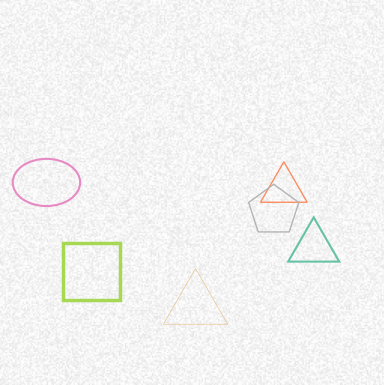[{"shape": "triangle", "thickness": 1.5, "radius": 0.38, "center": [0.815, 0.359]}, {"shape": "triangle", "thickness": 1, "radius": 0.35, "center": [0.737, 0.51]}, {"shape": "oval", "thickness": 1.5, "radius": 0.44, "center": [0.121, 0.526]}, {"shape": "square", "thickness": 2.5, "radius": 0.37, "center": [0.238, 0.295]}, {"shape": "triangle", "thickness": 0.5, "radius": 0.48, "center": [0.508, 0.206]}, {"shape": "pentagon", "thickness": 1, "radius": 0.34, "center": [0.711, 0.453]}]